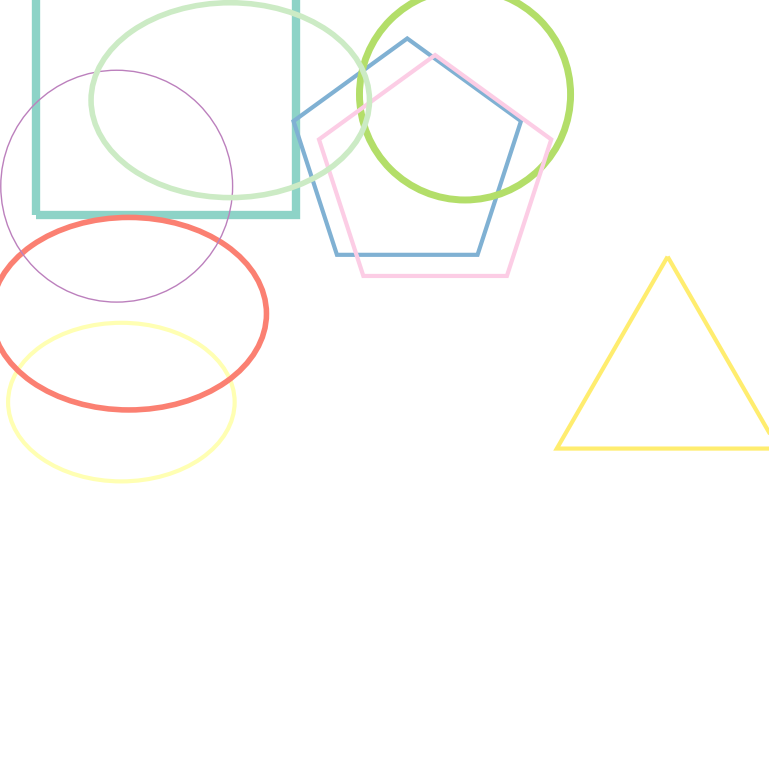[{"shape": "square", "thickness": 3, "radius": 0.85, "center": [0.215, 0.89]}, {"shape": "oval", "thickness": 1.5, "radius": 0.74, "center": [0.158, 0.478]}, {"shape": "oval", "thickness": 2, "radius": 0.89, "center": [0.167, 0.593]}, {"shape": "pentagon", "thickness": 1.5, "radius": 0.78, "center": [0.529, 0.795]}, {"shape": "circle", "thickness": 2.5, "radius": 0.69, "center": [0.604, 0.877]}, {"shape": "pentagon", "thickness": 1.5, "radius": 0.79, "center": [0.565, 0.77]}, {"shape": "circle", "thickness": 0.5, "radius": 0.75, "center": [0.152, 0.758]}, {"shape": "oval", "thickness": 2, "radius": 0.9, "center": [0.299, 0.87]}, {"shape": "triangle", "thickness": 1.5, "radius": 0.83, "center": [0.867, 0.501]}]